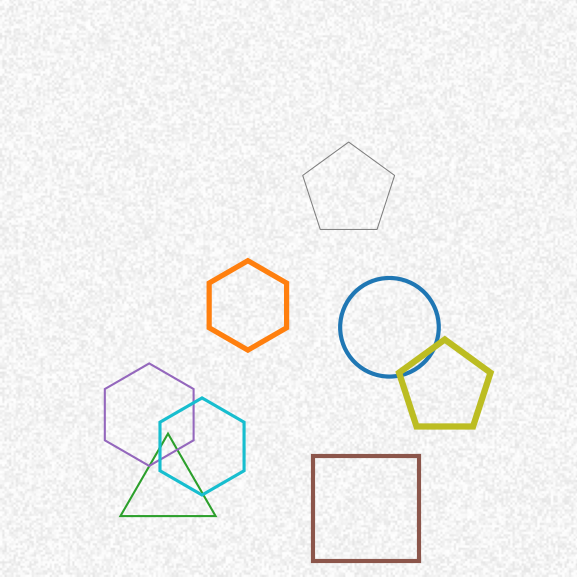[{"shape": "circle", "thickness": 2, "radius": 0.43, "center": [0.674, 0.432]}, {"shape": "hexagon", "thickness": 2.5, "radius": 0.39, "center": [0.429, 0.47]}, {"shape": "triangle", "thickness": 1, "radius": 0.48, "center": [0.291, 0.153]}, {"shape": "hexagon", "thickness": 1, "radius": 0.44, "center": [0.258, 0.281]}, {"shape": "square", "thickness": 2, "radius": 0.46, "center": [0.634, 0.119]}, {"shape": "pentagon", "thickness": 0.5, "radius": 0.42, "center": [0.604, 0.67]}, {"shape": "pentagon", "thickness": 3, "radius": 0.42, "center": [0.77, 0.328]}, {"shape": "hexagon", "thickness": 1.5, "radius": 0.42, "center": [0.35, 0.226]}]